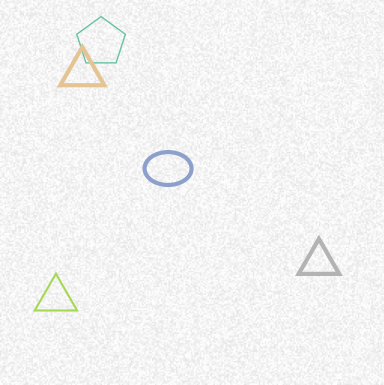[{"shape": "pentagon", "thickness": 1, "radius": 0.33, "center": [0.263, 0.89]}, {"shape": "oval", "thickness": 3, "radius": 0.31, "center": [0.437, 0.562]}, {"shape": "triangle", "thickness": 1.5, "radius": 0.32, "center": [0.145, 0.225]}, {"shape": "triangle", "thickness": 3, "radius": 0.33, "center": [0.214, 0.812]}, {"shape": "triangle", "thickness": 3, "radius": 0.3, "center": [0.828, 0.319]}]